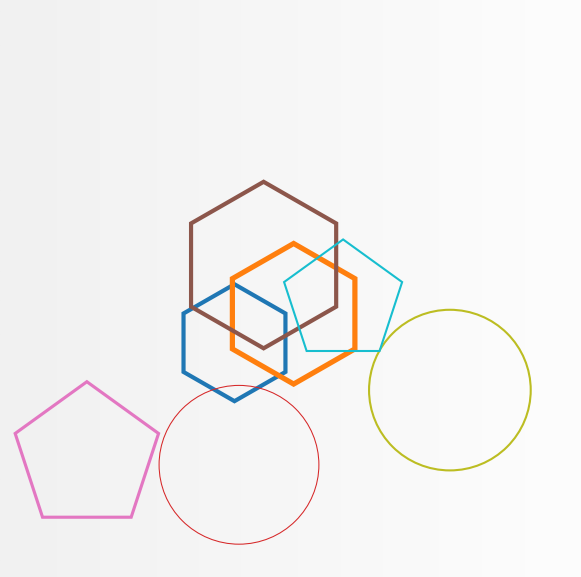[{"shape": "hexagon", "thickness": 2, "radius": 0.51, "center": [0.403, 0.406]}, {"shape": "hexagon", "thickness": 2.5, "radius": 0.61, "center": [0.505, 0.456]}, {"shape": "circle", "thickness": 0.5, "radius": 0.69, "center": [0.411, 0.194]}, {"shape": "hexagon", "thickness": 2, "radius": 0.72, "center": [0.454, 0.54]}, {"shape": "pentagon", "thickness": 1.5, "radius": 0.65, "center": [0.149, 0.208]}, {"shape": "circle", "thickness": 1, "radius": 0.7, "center": [0.774, 0.324]}, {"shape": "pentagon", "thickness": 1, "radius": 0.53, "center": [0.59, 0.478]}]